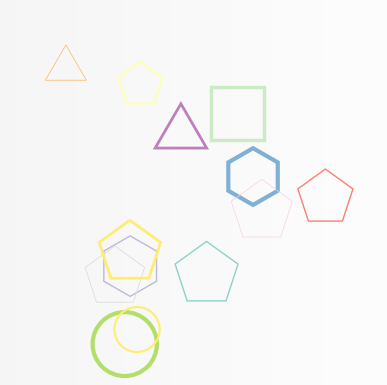[{"shape": "pentagon", "thickness": 1, "radius": 0.43, "center": [0.533, 0.288]}, {"shape": "pentagon", "thickness": 1.5, "radius": 0.3, "center": [0.362, 0.78]}, {"shape": "hexagon", "thickness": 1, "radius": 0.39, "center": [0.336, 0.309]}, {"shape": "pentagon", "thickness": 1, "radius": 0.37, "center": [0.84, 0.486]}, {"shape": "hexagon", "thickness": 3, "radius": 0.37, "center": [0.653, 0.541]}, {"shape": "triangle", "thickness": 0.5, "radius": 0.31, "center": [0.17, 0.822]}, {"shape": "circle", "thickness": 3, "radius": 0.41, "center": [0.322, 0.106]}, {"shape": "pentagon", "thickness": 0.5, "radius": 0.41, "center": [0.676, 0.452]}, {"shape": "pentagon", "thickness": 0.5, "radius": 0.4, "center": [0.297, 0.28]}, {"shape": "triangle", "thickness": 2, "radius": 0.38, "center": [0.467, 0.654]}, {"shape": "square", "thickness": 2.5, "radius": 0.34, "center": [0.612, 0.705]}, {"shape": "pentagon", "thickness": 2, "radius": 0.42, "center": [0.335, 0.345]}, {"shape": "circle", "thickness": 1.5, "radius": 0.29, "center": [0.354, 0.144]}]